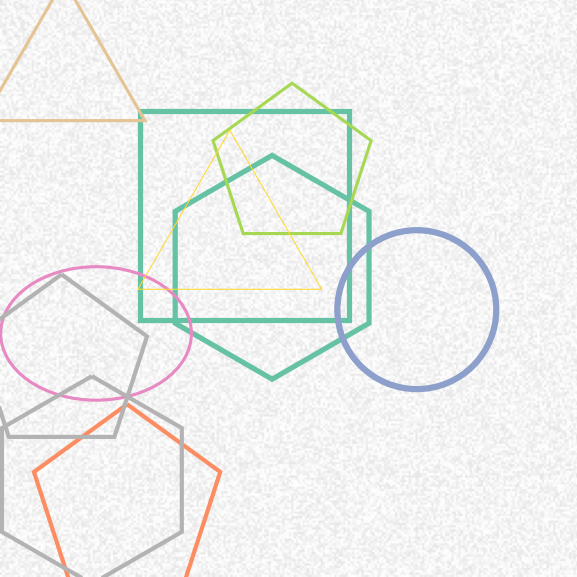[{"shape": "square", "thickness": 2.5, "radius": 0.91, "center": [0.423, 0.626]}, {"shape": "hexagon", "thickness": 2.5, "radius": 0.97, "center": [0.471, 0.536]}, {"shape": "pentagon", "thickness": 2, "radius": 0.85, "center": [0.22, 0.13]}, {"shape": "circle", "thickness": 3, "radius": 0.69, "center": [0.722, 0.463]}, {"shape": "oval", "thickness": 1.5, "radius": 0.83, "center": [0.166, 0.422]}, {"shape": "pentagon", "thickness": 1.5, "radius": 0.72, "center": [0.506, 0.711]}, {"shape": "triangle", "thickness": 0.5, "radius": 0.92, "center": [0.398, 0.59]}, {"shape": "triangle", "thickness": 1.5, "radius": 0.81, "center": [0.111, 0.871]}, {"shape": "pentagon", "thickness": 2, "radius": 0.78, "center": [0.107, 0.368]}, {"shape": "hexagon", "thickness": 2, "radius": 0.9, "center": [0.159, 0.168]}]